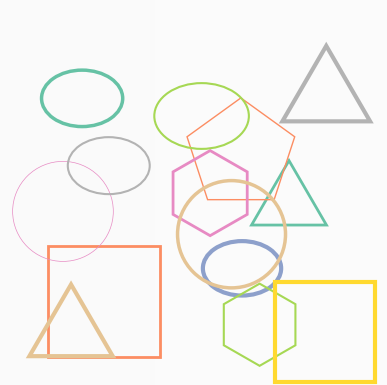[{"shape": "oval", "thickness": 2.5, "radius": 0.52, "center": [0.212, 0.745]}, {"shape": "triangle", "thickness": 2, "radius": 0.56, "center": [0.746, 0.471]}, {"shape": "square", "thickness": 2, "radius": 0.72, "center": [0.269, 0.216]}, {"shape": "pentagon", "thickness": 1, "radius": 0.73, "center": [0.622, 0.6]}, {"shape": "oval", "thickness": 3, "radius": 0.5, "center": [0.625, 0.303]}, {"shape": "circle", "thickness": 0.5, "radius": 0.65, "center": [0.163, 0.451]}, {"shape": "hexagon", "thickness": 2, "radius": 0.55, "center": [0.542, 0.498]}, {"shape": "oval", "thickness": 1.5, "radius": 0.61, "center": [0.52, 0.699]}, {"shape": "hexagon", "thickness": 1.5, "radius": 0.53, "center": [0.67, 0.157]}, {"shape": "square", "thickness": 3, "radius": 0.65, "center": [0.839, 0.138]}, {"shape": "circle", "thickness": 2.5, "radius": 0.7, "center": [0.598, 0.392]}, {"shape": "triangle", "thickness": 3, "radius": 0.62, "center": [0.183, 0.137]}, {"shape": "triangle", "thickness": 3, "radius": 0.65, "center": [0.842, 0.75]}, {"shape": "oval", "thickness": 1.5, "radius": 0.53, "center": [0.281, 0.57]}]